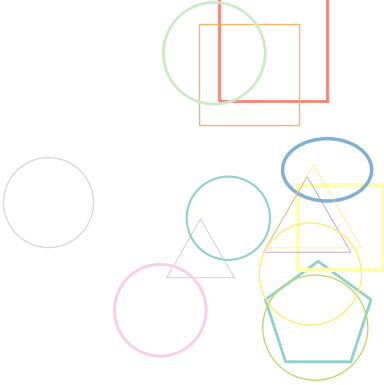[{"shape": "circle", "thickness": 1.5, "radius": 0.54, "center": [0.593, 0.433]}, {"shape": "pentagon", "thickness": 2, "radius": 0.72, "center": [0.826, 0.177]}, {"shape": "square", "thickness": 3, "radius": 0.55, "center": [0.885, 0.409]}, {"shape": "triangle", "thickness": 0.5, "radius": 0.51, "center": [0.521, 0.329]}, {"shape": "square", "thickness": 2, "radius": 0.7, "center": [0.709, 0.878]}, {"shape": "oval", "thickness": 2.5, "radius": 0.58, "center": [0.85, 0.559]}, {"shape": "square", "thickness": 1, "radius": 0.65, "center": [0.646, 0.807]}, {"shape": "circle", "thickness": 1, "radius": 0.68, "center": [0.819, 0.149]}, {"shape": "circle", "thickness": 2, "radius": 0.6, "center": [0.416, 0.194]}, {"shape": "circle", "thickness": 1, "radius": 0.58, "center": [0.126, 0.474]}, {"shape": "triangle", "thickness": 0.5, "radius": 0.65, "center": [0.798, 0.41]}, {"shape": "circle", "thickness": 2, "radius": 0.66, "center": [0.556, 0.862]}, {"shape": "circle", "thickness": 1, "radius": 0.66, "center": [0.806, 0.288]}, {"shape": "triangle", "thickness": 0.5, "radius": 0.72, "center": [0.814, 0.428]}]